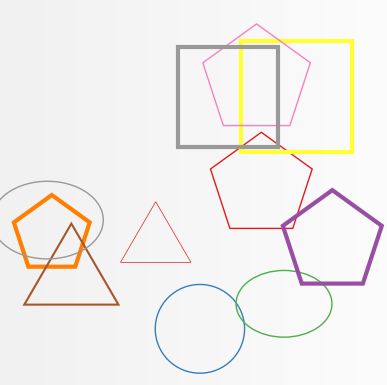[{"shape": "triangle", "thickness": 0.5, "radius": 0.52, "center": [0.402, 0.371]}, {"shape": "pentagon", "thickness": 1, "radius": 0.69, "center": [0.674, 0.518]}, {"shape": "circle", "thickness": 1, "radius": 0.58, "center": [0.516, 0.146]}, {"shape": "oval", "thickness": 1, "radius": 0.62, "center": [0.733, 0.211]}, {"shape": "pentagon", "thickness": 3, "radius": 0.67, "center": [0.858, 0.372]}, {"shape": "pentagon", "thickness": 3, "radius": 0.51, "center": [0.134, 0.391]}, {"shape": "square", "thickness": 3, "radius": 0.71, "center": [0.764, 0.749]}, {"shape": "triangle", "thickness": 1.5, "radius": 0.7, "center": [0.184, 0.279]}, {"shape": "pentagon", "thickness": 1, "radius": 0.73, "center": [0.662, 0.792]}, {"shape": "square", "thickness": 3, "radius": 0.65, "center": [0.588, 0.749]}, {"shape": "oval", "thickness": 1, "radius": 0.72, "center": [0.122, 0.428]}]